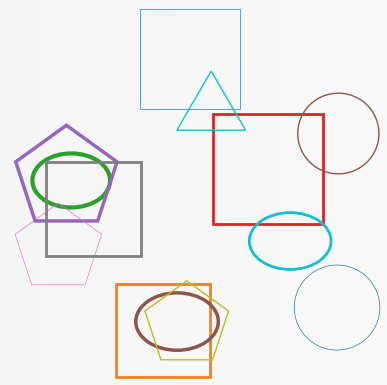[{"shape": "square", "thickness": 0.5, "radius": 0.65, "center": [0.49, 0.847]}, {"shape": "circle", "thickness": 0.5, "radius": 0.55, "center": [0.87, 0.201]}, {"shape": "square", "thickness": 2, "radius": 0.6, "center": [0.421, 0.142]}, {"shape": "oval", "thickness": 3, "radius": 0.5, "center": [0.184, 0.531]}, {"shape": "square", "thickness": 2, "radius": 0.71, "center": [0.691, 0.562]}, {"shape": "pentagon", "thickness": 2.5, "radius": 0.69, "center": [0.171, 0.537]}, {"shape": "circle", "thickness": 1, "radius": 0.52, "center": [0.873, 0.653]}, {"shape": "oval", "thickness": 2.5, "radius": 0.53, "center": [0.457, 0.165]}, {"shape": "pentagon", "thickness": 0.5, "radius": 0.59, "center": [0.151, 0.355]}, {"shape": "square", "thickness": 2, "radius": 0.61, "center": [0.241, 0.458]}, {"shape": "pentagon", "thickness": 1, "radius": 0.57, "center": [0.482, 0.157]}, {"shape": "oval", "thickness": 2, "radius": 0.53, "center": [0.749, 0.374]}, {"shape": "triangle", "thickness": 1, "radius": 0.51, "center": [0.545, 0.713]}]